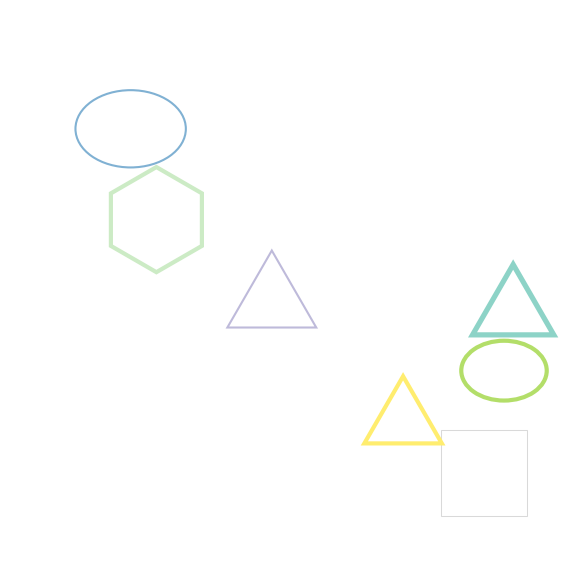[{"shape": "triangle", "thickness": 2.5, "radius": 0.41, "center": [0.889, 0.46]}, {"shape": "triangle", "thickness": 1, "radius": 0.44, "center": [0.471, 0.476]}, {"shape": "oval", "thickness": 1, "radius": 0.48, "center": [0.226, 0.776]}, {"shape": "oval", "thickness": 2, "radius": 0.37, "center": [0.873, 0.357]}, {"shape": "square", "thickness": 0.5, "radius": 0.37, "center": [0.839, 0.18]}, {"shape": "hexagon", "thickness": 2, "radius": 0.45, "center": [0.271, 0.619]}, {"shape": "triangle", "thickness": 2, "radius": 0.39, "center": [0.698, 0.27]}]